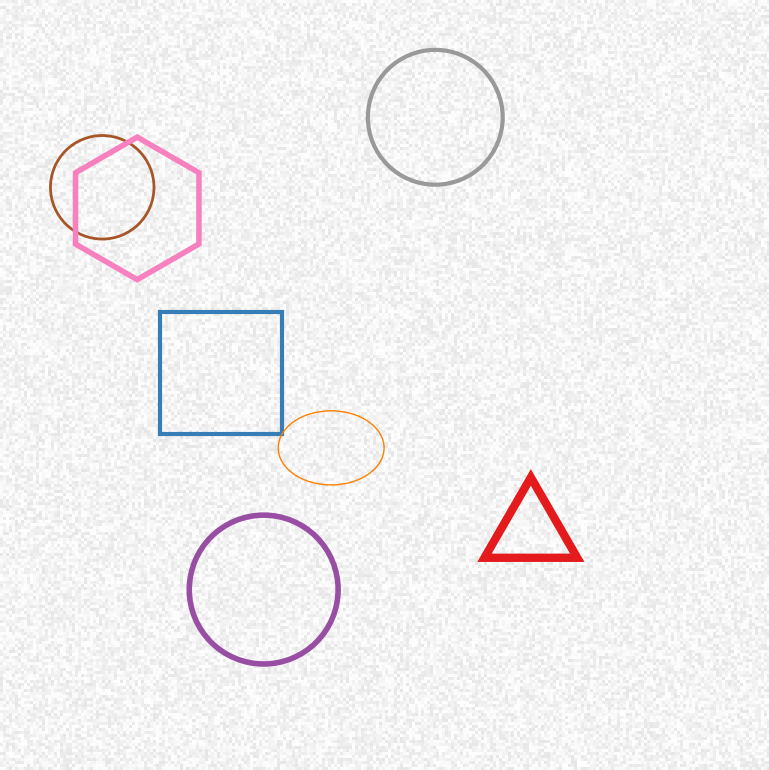[{"shape": "triangle", "thickness": 3, "radius": 0.35, "center": [0.689, 0.31]}, {"shape": "square", "thickness": 1.5, "radius": 0.39, "center": [0.287, 0.516]}, {"shape": "circle", "thickness": 2, "radius": 0.48, "center": [0.342, 0.234]}, {"shape": "oval", "thickness": 0.5, "radius": 0.34, "center": [0.43, 0.418]}, {"shape": "circle", "thickness": 1, "radius": 0.34, "center": [0.133, 0.757]}, {"shape": "hexagon", "thickness": 2, "radius": 0.46, "center": [0.178, 0.729]}, {"shape": "circle", "thickness": 1.5, "radius": 0.44, "center": [0.565, 0.848]}]